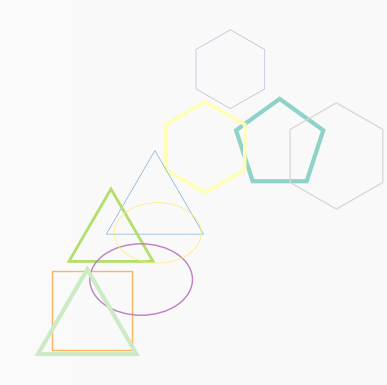[{"shape": "pentagon", "thickness": 3, "radius": 0.59, "center": [0.722, 0.625]}, {"shape": "hexagon", "thickness": 2.5, "radius": 0.59, "center": [0.529, 0.618]}, {"shape": "hexagon", "thickness": 0.5, "radius": 0.51, "center": [0.594, 0.82]}, {"shape": "triangle", "thickness": 0.5, "radius": 0.72, "center": [0.4, 0.464]}, {"shape": "square", "thickness": 1, "radius": 0.52, "center": [0.238, 0.193]}, {"shape": "triangle", "thickness": 2, "radius": 0.63, "center": [0.286, 0.384]}, {"shape": "hexagon", "thickness": 1, "radius": 0.69, "center": [0.868, 0.595]}, {"shape": "oval", "thickness": 1, "radius": 0.66, "center": [0.364, 0.274]}, {"shape": "triangle", "thickness": 3, "radius": 0.73, "center": [0.225, 0.154]}, {"shape": "oval", "thickness": 0.5, "radius": 0.56, "center": [0.407, 0.395]}]